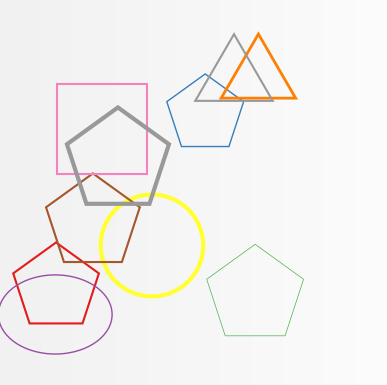[{"shape": "pentagon", "thickness": 1.5, "radius": 0.58, "center": [0.145, 0.254]}, {"shape": "pentagon", "thickness": 1, "radius": 0.52, "center": [0.53, 0.704]}, {"shape": "pentagon", "thickness": 0.5, "radius": 0.66, "center": [0.658, 0.234]}, {"shape": "oval", "thickness": 1, "radius": 0.73, "center": [0.143, 0.183]}, {"shape": "triangle", "thickness": 2, "radius": 0.55, "center": [0.667, 0.801]}, {"shape": "circle", "thickness": 3, "radius": 0.66, "center": [0.392, 0.362]}, {"shape": "pentagon", "thickness": 1.5, "radius": 0.64, "center": [0.24, 0.422]}, {"shape": "square", "thickness": 1.5, "radius": 0.58, "center": [0.264, 0.665]}, {"shape": "pentagon", "thickness": 3, "radius": 0.69, "center": [0.304, 0.583]}, {"shape": "triangle", "thickness": 1.5, "radius": 0.58, "center": [0.604, 0.796]}]